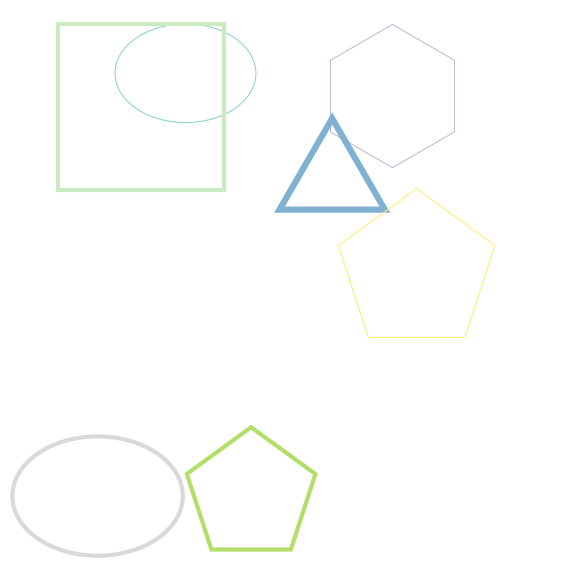[{"shape": "oval", "thickness": 0.5, "radius": 0.61, "center": [0.321, 0.872]}, {"shape": "hexagon", "thickness": 0.5, "radius": 0.62, "center": [0.68, 0.833]}, {"shape": "triangle", "thickness": 3, "radius": 0.53, "center": [0.575, 0.689]}, {"shape": "pentagon", "thickness": 2, "radius": 0.59, "center": [0.435, 0.142]}, {"shape": "oval", "thickness": 2, "radius": 0.74, "center": [0.169, 0.14]}, {"shape": "square", "thickness": 2, "radius": 0.72, "center": [0.244, 0.813]}, {"shape": "pentagon", "thickness": 0.5, "radius": 0.71, "center": [0.721, 0.53]}]